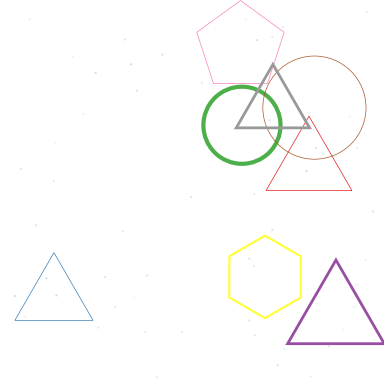[{"shape": "triangle", "thickness": 0.5, "radius": 0.64, "center": [0.803, 0.569]}, {"shape": "triangle", "thickness": 0.5, "radius": 0.59, "center": [0.14, 0.227]}, {"shape": "circle", "thickness": 3, "radius": 0.5, "center": [0.628, 0.675]}, {"shape": "triangle", "thickness": 2, "radius": 0.72, "center": [0.873, 0.18]}, {"shape": "hexagon", "thickness": 1.5, "radius": 0.54, "center": [0.688, 0.281]}, {"shape": "circle", "thickness": 0.5, "radius": 0.67, "center": [0.817, 0.72]}, {"shape": "pentagon", "thickness": 0.5, "radius": 0.6, "center": [0.625, 0.879]}, {"shape": "triangle", "thickness": 2, "radius": 0.55, "center": [0.709, 0.723]}]